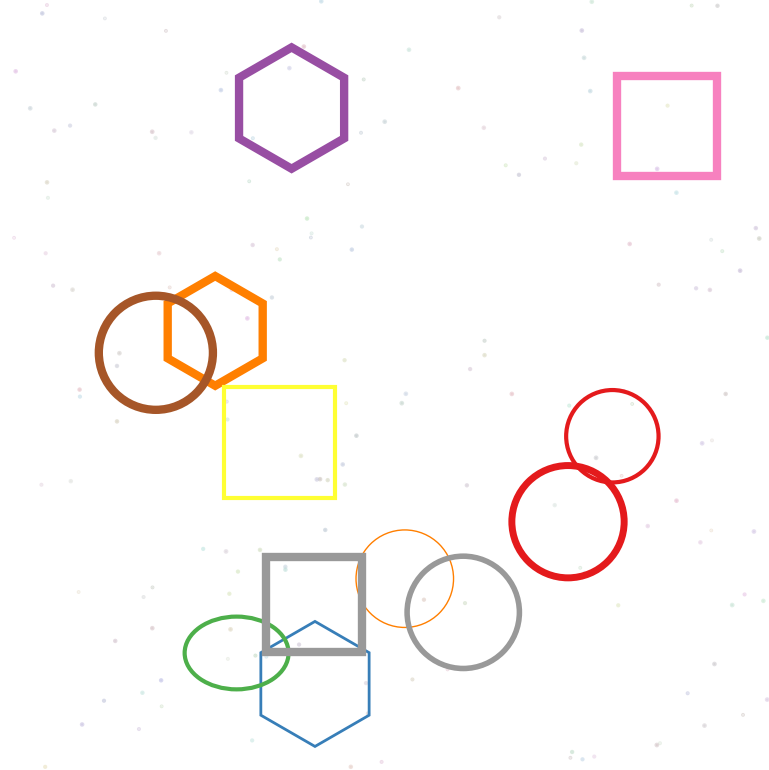[{"shape": "circle", "thickness": 2.5, "radius": 0.36, "center": [0.738, 0.322]}, {"shape": "circle", "thickness": 1.5, "radius": 0.3, "center": [0.795, 0.433]}, {"shape": "hexagon", "thickness": 1, "radius": 0.41, "center": [0.409, 0.112]}, {"shape": "oval", "thickness": 1.5, "radius": 0.34, "center": [0.307, 0.152]}, {"shape": "hexagon", "thickness": 3, "radius": 0.39, "center": [0.379, 0.86]}, {"shape": "circle", "thickness": 0.5, "radius": 0.32, "center": [0.526, 0.248]}, {"shape": "hexagon", "thickness": 3, "radius": 0.36, "center": [0.279, 0.57]}, {"shape": "square", "thickness": 1.5, "radius": 0.36, "center": [0.363, 0.426]}, {"shape": "circle", "thickness": 3, "radius": 0.37, "center": [0.202, 0.542]}, {"shape": "square", "thickness": 3, "radius": 0.33, "center": [0.866, 0.836]}, {"shape": "square", "thickness": 3, "radius": 0.31, "center": [0.408, 0.215]}, {"shape": "circle", "thickness": 2, "radius": 0.36, "center": [0.602, 0.205]}]